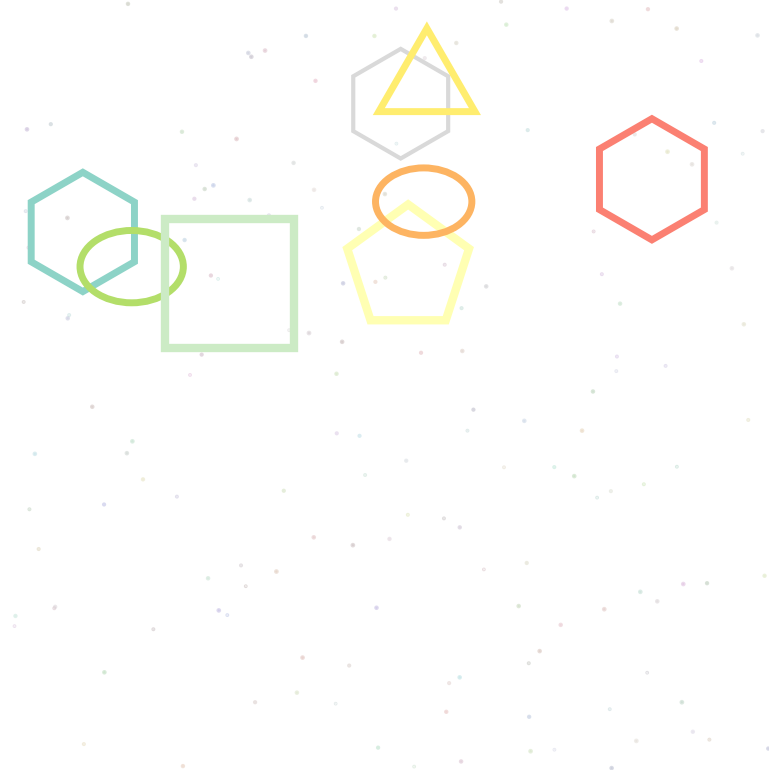[{"shape": "hexagon", "thickness": 2.5, "radius": 0.39, "center": [0.108, 0.699]}, {"shape": "pentagon", "thickness": 3, "radius": 0.42, "center": [0.53, 0.651]}, {"shape": "hexagon", "thickness": 2.5, "radius": 0.39, "center": [0.847, 0.767]}, {"shape": "oval", "thickness": 2.5, "radius": 0.31, "center": [0.55, 0.738]}, {"shape": "oval", "thickness": 2.5, "radius": 0.34, "center": [0.171, 0.654]}, {"shape": "hexagon", "thickness": 1.5, "radius": 0.36, "center": [0.52, 0.865]}, {"shape": "square", "thickness": 3, "radius": 0.42, "center": [0.298, 0.632]}, {"shape": "triangle", "thickness": 2.5, "radius": 0.36, "center": [0.554, 0.891]}]